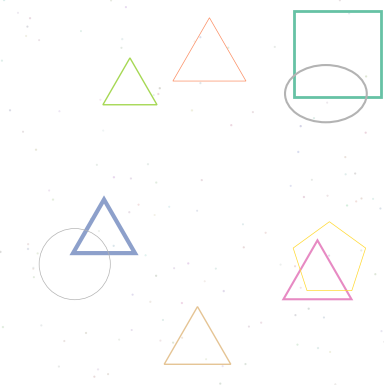[{"shape": "square", "thickness": 2, "radius": 0.56, "center": [0.877, 0.86]}, {"shape": "triangle", "thickness": 0.5, "radius": 0.55, "center": [0.544, 0.844]}, {"shape": "triangle", "thickness": 3, "radius": 0.46, "center": [0.27, 0.389]}, {"shape": "triangle", "thickness": 1.5, "radius": 0.51, "center": [0.825, 0.274]}, {"shape": "triangle", "thickness": 1, "radius": 0.41, "center": [0.338, 0.768]}, {"shape": "pentagon", "thickness": 0.5, "radius": 0.49, "center": [0.856, 0.325]}, {"shape": "triangle", "thickness": 1, "radius": 0.5, "center": [0.513, 0.104]}, {"shape": "oval", "thickness": 1.5, "radius": 0.53, "center": [0.846, 0.757]}, {"shape": "circle", "thickness": 0.5, "radius": 0.46, "center": [0.194, 0.314]}]